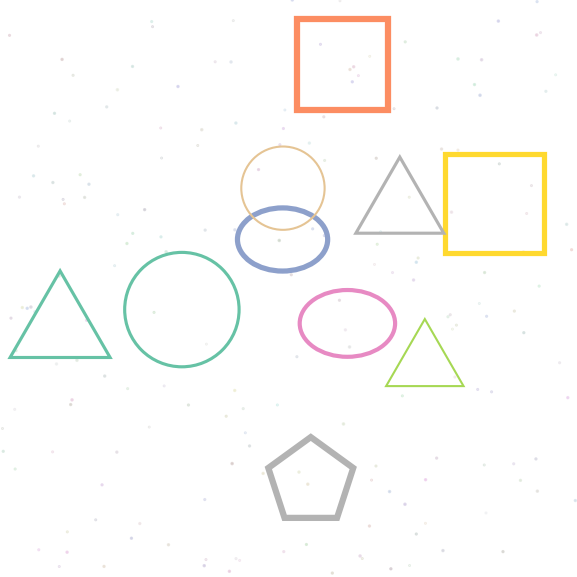[{"shape": "circle", "thickness": 1.5, "radius": 0.5, "center": [0.315, 0.463]}, {"shape": "triangle", "thickness": 1.5, "radius": 0.5, "center": [0.104, 0.43]}, {"shape": "square", "thickness": 3, "radius": 0.39, "center": [0.593, 0.888]}, {"shape": "oval", "thickness": 2.5, "radius": 0.39, "center": [0.489, 0.584]}, {"shape": "oval", "thickness": 2, "radius": 0.41, "center": [0.602, 0.439]}, {"shape": "triangle", "thickness": 1, "radius": 0.39, "center": [0.736, 0.369]}, {"shape": "square", "thickness": 2.5, "radius": 0.43, "center": [0.857, 0.647]}, {"shape": "circle", "thickness": 1, "radius": 0.36, "center": [0.49, 0.673]}, {"shape": "triangle", "thickness": 1.5, "radius": 0.44, "center": [0.692, 0.639]}, {"shape": "pentagon", "thickness": 3, "radius": 0.39, "center": [0.538, 0.165]}]